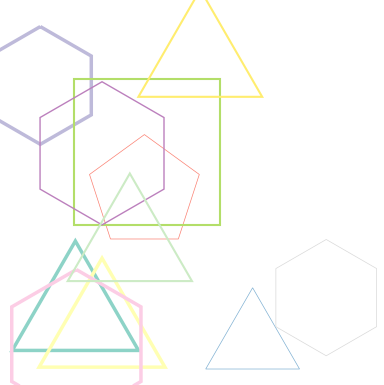[{"shape": "triangle", "thickness": 2.5, "radius": 0.95, "center": [0.196, 0.184]}, {"shape": "triangle", "thickness": 2.5, "radius": 0.94, "center": [0.265, 0.141]}, {"shape": "hexagon", "thickness": 2.5, "radius": 0.76, "center": [0.105, 0.778]}, {"shape": "pentagon", "thickness": 0.5, "radius": 0.75, "center": [0.375, 0.501]}, {"shape": "triangle", "thickness": 0.5, "radius": 0.7, "center": [0.656, 0.112]}, {"shape": "square", "thickness": 1.5, "radius": 0.95, "center": [0.382, 0.605]}, {"shape": "hexagon", "thickness": 2.5, "radius": 0.97, "center": [0.198, 0.106]}, {"shape": "hexagon", "thickness": 0.5, "radius": 0.76, "center": [0.847, 0.227]}, {"shape": "hexagon", "thickness": 1, "radius": 0.93, "center": [0.265, 0.602]}, {"shape": "triangle", "thickness": 1.5, "radius": 0.93, "center": [0.337, 0.363]}, {"shape": "triangle", "thickness": 1.5, "radius": 0.93, "center": [0.52, 0.841]}]